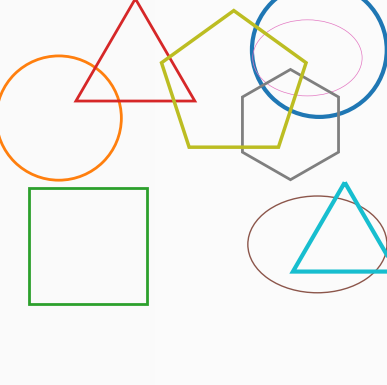[{"shape": "circle", "thickness": 3, "radius": 0.87, "center": [0.824, 0.87]}, {"shape": "circle", "thickness": 2, "radius": 0.81, "center": [0.152, 0.693]}, {"shape": "square", "thickness": 2, "radius": 0.76, "center": [0.227, 0.361]}, {"shape": "triangle", "thickness": 2, "radius": 0.89, "center": [0.349, 0.826]}, {"shape": "oval", "thickness": 1, "radius": 0.9, "center": [0.819, 0.365]}, {"shape": "oval", "thickness": 0.5, "radius": 0.71, "center": [0.793, 0.85]}, {"shape": "hexagon", "thickness": 2, "radius": 0.72, "center": [0.75, 0.676]}, {"shape": "pentagon", "thickness": 2.5, "radius": 0.98, "center": [0.603, 0.776]}, {"shape": "triangle", "thickness": 3, "radius": 0.77, "center": [0.89, 0.372]}]